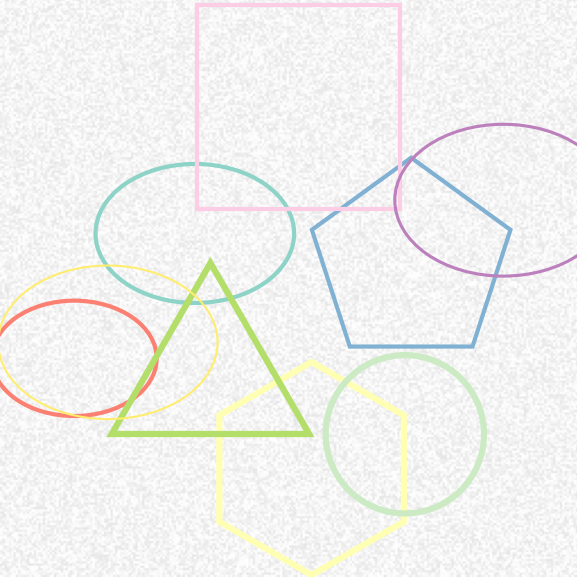[{"shape": "oval", "thickness": 2, "radius": 0.86, "center": [0.337, 0.595]}, {"shape": "hexagon", "thickness": 3, "radius": 0.92, "center": [0.54, 0.188]}, {"shape": "oval", "thickness": 2, "radius": 0.71, "center": [0.129, 0.379]}, {"shape": "pentagon", "thickness": 2, "radius": 0.9, "center": [0.712, 0.545]}, {"shape": "triangle", "thickness": 3, "radius": 0.99, "center": [0.364, 0.346]}, {"shape": "square", "thickness": 2, "radius": 0.88, "center": [0.517, 0.814]}, {"shape": "oval", "thickness": 1.5, "radius": 0.94, "center": [0.871, 0.652]}, {"shape": "circle", "thickness": 3, "radius": 0.69, "center": [0.701, 0.247]}, {"shape": "oval", "thickness": 1, "radius": 0.95, "center": [0.187, 0.406]}]